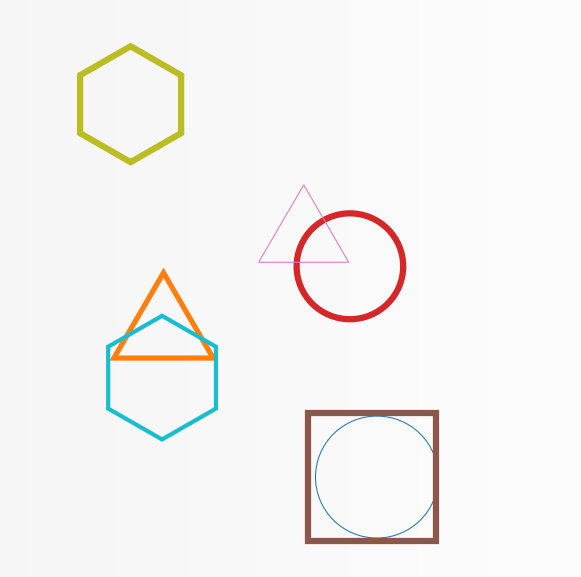[{"shape": "circle", "thickness": 0.5, "radius": 0.53, "center": [0.648, 0.173]}, {"shape": "triangle", "thickness": 2.5, "radius": 0.49, "center": [0.281, 0.428]}, {"shape": "circle", "thickness": 3, "radius": 0.46, "center": [0.602, 0.538]}, {"shape": "square", "thickness": 3, "radius": 0.55, "center": [0.64, 0.173]}, {"shape": "triangle", "thickness": 0.5, "radius": 0.45, "center": [0.523, 0.59]}, {"shape": "hexagon", "thickness": 3, "radius": 0.5, "center": [0.225, 0.819]}, {"shape": "hexagon", "thickness": 2, "radius": 0.54, "center": [0.279, 0.345]}]